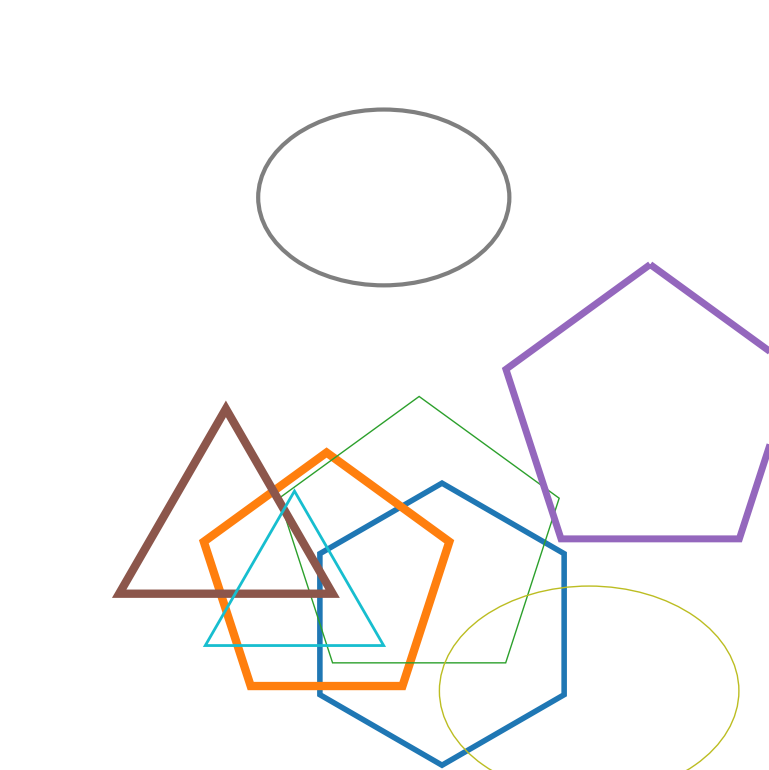[{"shape": "hexagon", "thickness": 2, "radius": 0.92, "center": [0.574, 0.189]}, {"shape": "pentagon", "thickness": 3, "radius": 0.84, "center": [0.424, 0.245]}, {"shape": "pentagon", "thickness": 0.5, "radius": 0.96, "center": [0.544, 0.294]}, {"shape": "pentagon", "thickness": 2.5, "radius": 0.98, "center": [0.844, 0.46]}, {"shape": "triangle", "thickness": 3, "radius": 0.8, "center": [0.293, 0.309]}, {"shape": "oval", "thickness": 1.5, "radius": 0.82, "center": [0.498, 0.744]}, {"shape": "oval", "thickness": 0.5, "radius": 0.97, "center": [0.765, 0.103]}, {"shape": "triangle", "thickness": 1, "radius": 0.67, "center": [0.382, 0.229]}]